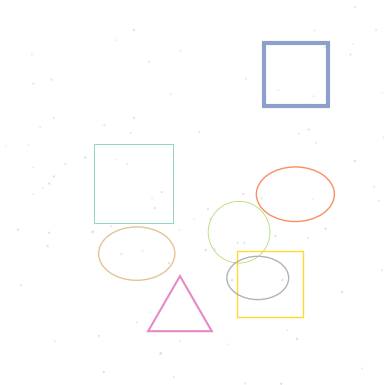[{"shape": "square", "thickness": 0.5, "radius": 0.52, "center": [0.347, 0.523]}, {"shape": "oval", "thickness": 1, "radius": 0.51, "center": [0.767, 0.495]}, {"shape": "square", "thickness": 3, "radius": 0.41, "center": [0.769, 0.806]}, {"shape": "triangle", "thickness": 1.5, "radius": 0.48, "center": [0.467, 0.188]}, {"shape": "circle", "thickness": 0.5, "radius": 0.4, "center": [0.621, 0.397]}, {"shape": "square", "thickness": 1, "radius": 0.43, "center": [0.701, 0.262]}, {"shape": "oval", "thickness": 1, "radius": 0.5, "center": [0.355, 0.341]}, {"shape": "oval", "thickness": 1, "radius": 0.4, "center": [0.67, 0.278]}]